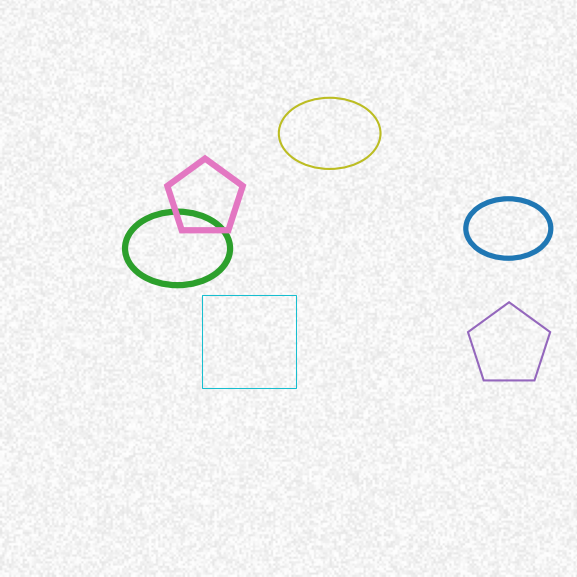[{"shape": "oval", "thickness": 2.5, "radius": 0.37, "center": [0.88, 0.603]}, {"shape": "oval", "thickness": 3, "radius": 0.45, "center": [0.307, 0.569]}, {"shape": "pentagon", "thickness": 1, "radius": 0.37, "center": [0.882, 0.401]}, {"shape": "pentagon", "thickness": 3, "radius": 0.34, "center": [0.355, 0.656]}, {"shape": "oval", "thickness": 1, "radius": 0.44, "center": [0.571, 0.768]}, {"shape": "square", "thickness": 0.5, "radius": 0.4, "center": [0.431, 0.408]}]